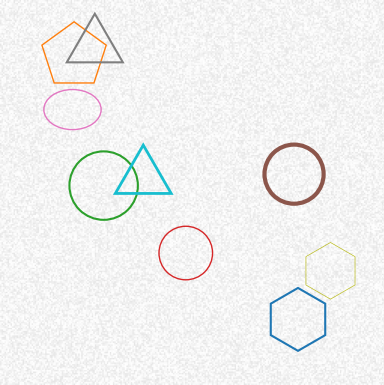[{"shape": "hexagon", "thickness": 1.5, "radius": 0.41, "center": [0.774, 0.17]}, {"shape": "pentagon", "thickness": 1, "radius": 0.44, "center": [0.192, 0.856]}, {"shape": "circle", "thickness": 1.5, "radius": 0.44, "center": [0.269, 0.518]}, {"shape": "circle", "thickness": 1, "radius": 0.35, "center": [0.483, 0.343]}, {"shape": "circle", "thickness": 3, "radius": 0.38, "center": [0.764, 0.548]}, {"shape": "oval", "thickness": 1, "radius": 0.37, "center": [0.188, 0.715]}, {"shape": "triangle", "thickness": 1.5, "radius": 0.42, "center": [0.246, 0.88]}, {"shape": "hexagon", "thickness": 0.5, "radius": 0.37, "center": [0.858, 0.297]}, {"shape": "triangle", "thickness": 2, "radius": 0.42, "center": [0.372, 0.539]}]